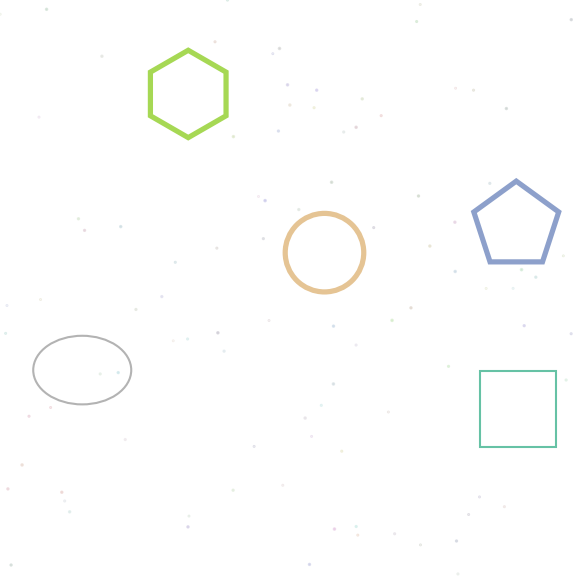[{"shape": "square", "thickness": 1, "radius": 0.33, "center": [0.896, 0.291]}, {"shape": "pentagon", "thickness": 2.5, "radius": 0.39, "center": [0.894, 0.608]}, {"shape": "hexagon", "thickness": 2.5, "radius": 0.38, "center": [0.326, 0.836]}, {"shape": "circle", "thickness": 2.5, "radius": 0.34, "center": [0.562, 0.562]}, {"shape": "oval", "thickness": 1, "radius": 0.42, "center": [0.142, 0.358]}]